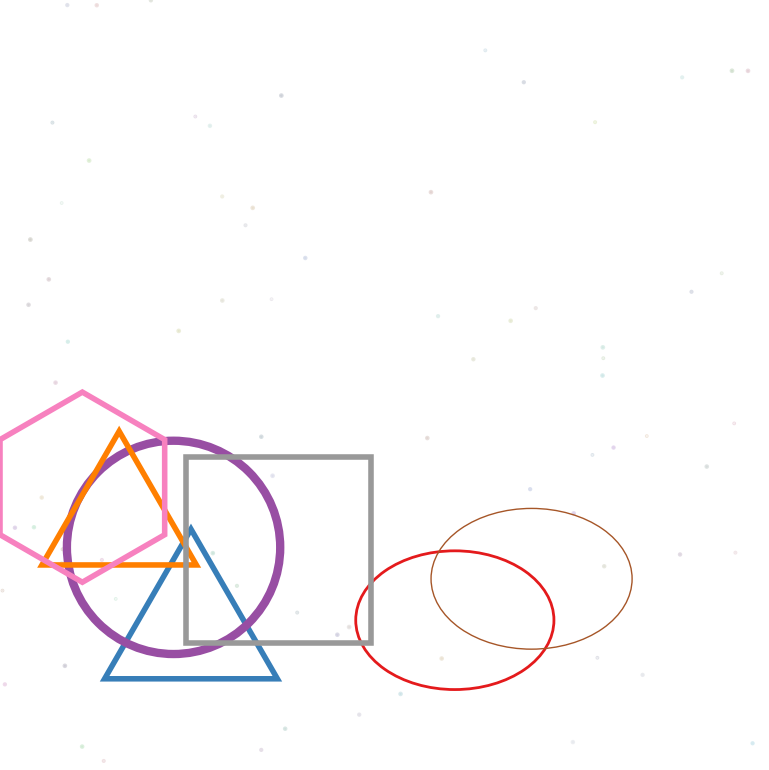[{"shape": "oval", "thickness": 1, "radius": 0.64, "center": [0.591, 0.195]}, {"shape": "triangle", "thickness": 2, "radius": 0.65, "center": [0.248, 0.183]}, {"shape": "circle", "thickness": 3, "radius": 0.69, "center": [0.225, 0.289]}, {"shape": "triangle", "thickness": 2, "radius": 0.58, "center": [0.155, 0.324]}, {"shape": "oval", "thickness": 0.5, "radius": 0.65, "center": [0.69, 0.248]}, {"shape": "hexagon", "thickness": 2, "radius": 0.62, "center": [0.107, 0.367]}, {"shape": "square", "thickness": 2, "radius": 0.6, "center": [0.361, 0.286]}]